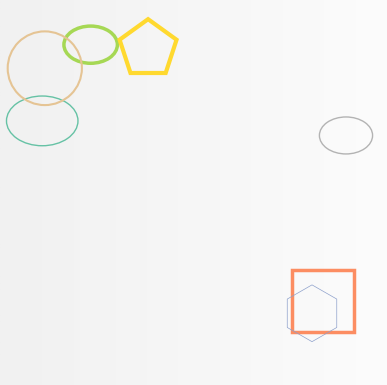[{"shape": "oval", "thickness": 1, "radius": 0.46, "center": [0.109, 0.686]}, {"shape": "square", "thickness": 2.5, "radius": 0.4, "center": [0.833, 0.219]}, {"shape": "hexagon", "thickness": 0.5, "radius": 0.37, "center": [0.805, 0.186]}, {"shape": "oval", "thickness": 2.5, "radius": 0.35, "center": [0.234, 0.884]}, {"shape": "pentagon", "thickness": 3, "radius": 0.39, "center": [0.382, 0.873]}, {"shape": "circle", "thickness": 1.5, "radius": 0.48, "center": [0.116, 0.823]}, {"shape": "oval", "thickness": 1, "radius": 0.34, "center": [0.893, 0.648]}]